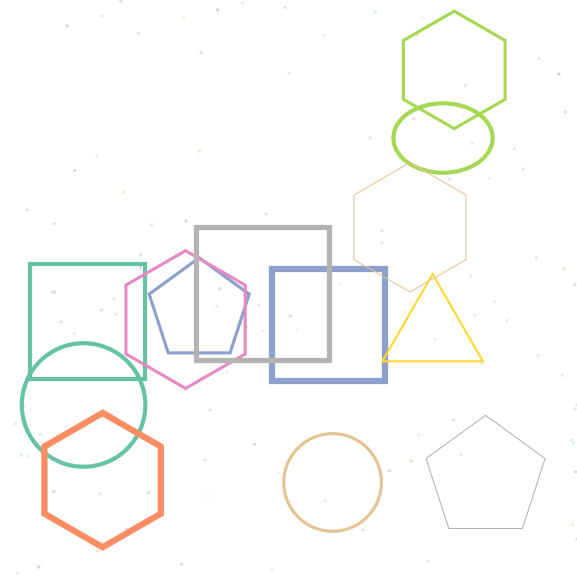[{"shape": "square", "thickness": 2, "radius": 0.5, "center": [0.152, 0.443]}, {"shape": "circle", "thickness": 2, "radius": 0.53, "center": [0.145, 0.298]}, {"shape": "hexagon", "thickness": 3, "radius": 0.58, "center": [0.178, 0.168]}, {"shape": "square", "thickness": 3, "radius": 0.49, "center": [0.569, 0.437]}, {"shape": "pentagon", "thickness": 1.5, "radius": 0.46, "center": [0.345, 0.462]}, {"shape": "hexagon", "thickness": 1.5, "radius": 0.6, "center": [0.321, 0.446]}, {"shape": "oval", "thickness": 2, "radius": 0.43, "center": [0.767, 0.76]}, {"shape": "hexagon", "thickness": 1.5, "radius": 0.51, "center": [0.787, 0.878]}, {"shape": "triangle", "thickness": 1, "radius": 0.5, "center": [0.749, 0.424]}, {"shape": "circle", "thickness": 1.5, "radius": 0.42, "center": [0.576, 0.164]}, {"shape": "hexagon", "thickness": 0.5, "radius": 0.56, "center": [0.71, 0.606]}, {"shape": "square", "thickness": 2.5, "radius": 0.58, "center": [0.455, 0.49]}, {"shape": "pentagon", "thickness": 0.5, "radius": 0.54, "center": [0.841, 0.172]}]